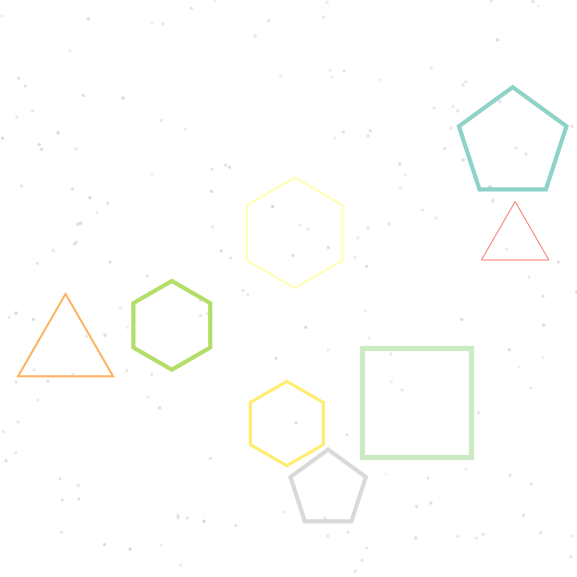[{"shape": "pentagon", "thickness": 2, "radius": 0.49, "center": [0.888, 0.75]}, {"shape": "hexagon", "thickness": 1, "radius": 0.48, "center": [0.51, 0.596]}, {"shape": "triangle", "thickness": 0.5, "radius": 0.34, "center": [0.892, 0.583]}, {"shape": "triangle", "thickness": 1, "radius": 0.48, "center": [0.114, 0.395]}, {"shape": "hexagon", "thickness": 2, "radius": 0.38, "center": [0.298, 0.436]}, {"shape": "pentagon", "thickness": 2, "radius": 0.34, "center": [0.568, 0.152]}, {"shape": "square", "thickness": 2.5, "radius": 0.47, "center": [0.722, 0.302]}, {"shape": "hexagon", "thickness": 1.5, "radius": 0.37, "center": [0.497, 0.266]}]